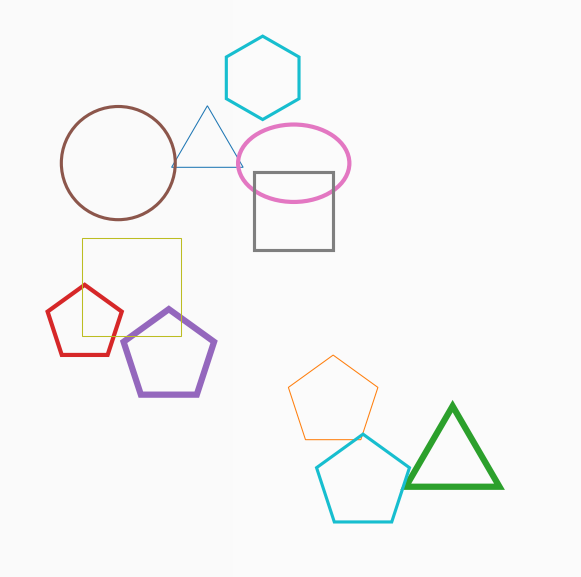[{"shape": "triangle", "thickness": 0.5, "radius": 0.36, "center": [0.357, 0.745]}, {"shape": "pentagon", "thickness": 0.5, "radius": 0.4, "center": [0.573, 0.303]}, {"shape": "triangle", "thickness": 3, "radius": 0.47, "center": [0.779, 0.203]}, {"shape": "pentagon", "thickness": 2, "radius": 0.34, "center": [0.146, 0.439]}, {"shape": "pentagon", "thickness": 3, "radius": 0.41, "center": [0.29, 0.382]}, {"shape": "circle", "thickness": 1.5, "radius": 0.49, "center": [0.204, 0.717]}, {"shape": "oval", "thickness": 2, "radius": 0.48, "center": [0.505, 0.716]}, {"shape": "square", "thickness": 1.5, "radius": 0.34, "center": [0.505, 0.634]}, {"shape": "square", "thickness": 0.5, "radius": 0.43, "center": [0.226, 0.502]}, {"shape": "pentagon", "thickness": 1.5, "radius": 0.42, "center": [0.625, 0.163]}, {"shape": "hexagon", "thickness": 1.5, "radius": 0.36, "center": [0.452, 0.864]}]